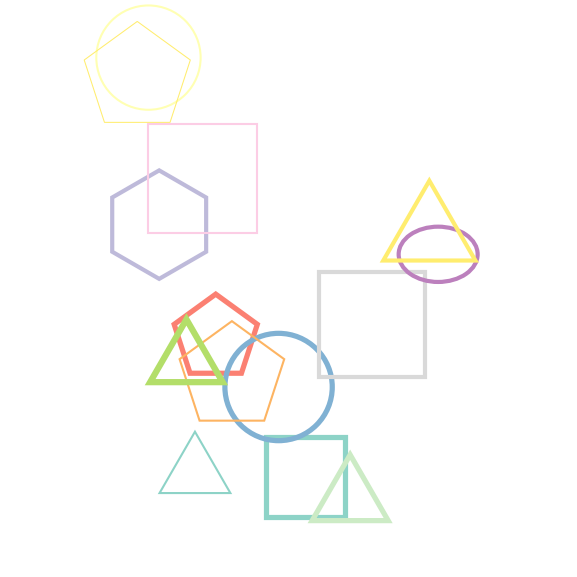[{"shape": "square", "thickness": 2.5, "radius": 0.34, "center": [0.529, 0.173]}, {"shape": "triangle", "thickness": 1, "radius": 0.35, "center": [0.338, 0.181]}, {"shape": "circle", "thickness": 1, "radius": 0.45, "center": [0.257, 0.899]}, {"shape": "hexagon", "thickness": 2, "radius": 0.47, "center": [0.276, 0.61]}, {"shape": "pentagon", "thickness": 2.5, "radius": 0.38, "center": [0.374, 0.414]}, {"shape": "circle", "thickness": 2.5, "radius": 0.46, "center": [0.482, 0.329]}, {"shape": "pentagon", "thickness": 1, "radius": 0.48, "center": [0.402, 0.348]}, {"shape": "triangle", "thickness": 3, "radius": 0.36, "center": [0.323, 0.374]}, {"shape": "square", "thickness": 1, "radius": 0.47, "center": [0.35, 0.69]}, {"shape": "square", "thickness": 2, "radius": 0.46, "center": [0.644, 0.437]}, {"shape": "oval", "thickness": 2, "radius": 0.34, "center": [0.759, 0.559]}, {"shape": "triangle", "thickness": 2.5, "radius": 0.38, "center": [0.606, 0.136]}, {"shape": "pentagon", "thickness": 0.5, "radius": 0.48, "center": [0.238, 0.865]}, {"shape": "triangle", "thickness": 2, "radius": 0.46, "center": [0.743, 0.594]}]